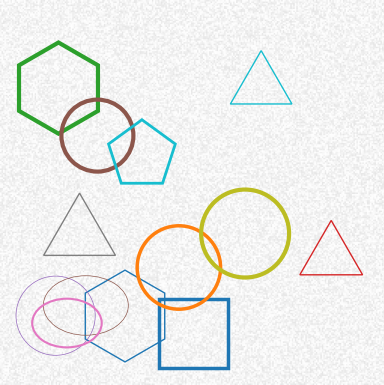[{"shape": "hexagon", "thickness": 1, "radius": 0.6, "center": [0.325, 0.179]}, {"shape": "square", "thickness": 2.5, "radius": 0.45, "center": [0.503, 0.134]}, {"shape": "circle", "thickness": 2.5, "radius": 0.54, "center": [0.465, 0.305]}, {"shape": "hexagon", "thickness": 3, "radius": 0.59, "center": [0.152, 0.771]}, {"shape": "triangle", "thickness": 1, "radius": 0.47, "center": [0.86, 0.333]}, {"shape": "circle", "thickness": 0.5, "radius": 0.51, "center": [0.144, 0.18]}, {"shape": "oval", "thickness": 0.5, "radius": 0.55, "center": [0.223, 0.207]}, {"shape": "circle", "thickness": 3, "radius": 0.47, "center": [0.253, 0.648]}, {"shape": "oval", "thickness": 1.5, "radius": 0.45, "center": [0.174, 0.161]}, {"shape": "triangle", "thickness": 1, "radius": 0.54, "center": [0.207, 0.391]}, {"shape": "circle", "thickness": 3, "radius": 0.57, "center": [0.637, 0.393]}, {"shape": "triangle", "thickness": 1, "radius": 0.46, "center": [0.678, 0.776]}, {"shape": "pentagon", "thickness": 2, "radius": 0.46, "center": [0.369, 0.598]}]